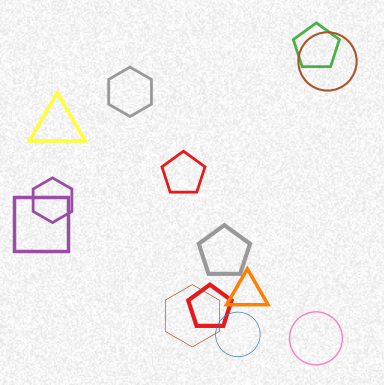[{"shape": "pentagon", "thickness": 3, "radius": 0.3, "center": [0.545, 0.201]}, {"shape": "pentagon", "thickness": 2, "radius": 0.29, "center": [0.477, 0.548]}, {"shape": "circle", "thickness": 0.5, "radius": 0.29, "center": [0.618, 0.131]}, {"shape": "pentagon", "thickness": 2, "radius": 0.31, "center": [0.822, 0.878]}, {"shape": "hexagon", "thickness": 2, "radius": 0.29, "center": [0.136, 0.48]}, {"shape": "square", "thickness": 2.5, "radius": 0.35, "center": [0.107, 0.417]}, {"shape": "triangle", "thickness": 2.5, "radius": 0.31, "center": [0.642, 0.24]}, {"shape": "triangle", "thickness": 2.5, "radius": 0.42, "center": [0.149, 0.676]}, {"shape": "circle", "thickness": 1.5, "radius": 0.38, "center": [0.851, 0.84]}, {"shape": "hexagon", "thickness": 0.5, "radius": 0.41, "center": [0.5, 0.18]}, {"shape": "circle", "thickness": 1, "radius": 0.34, "center": [0.821, 0.121]}, {"shape": "pentagon", "thickness": 3, "radius": 0.35, "center": [0.583, 0.345]}, {"shape": "hexagon", "thickness": 2, "radius": 0.32, "center": [0.338, 0.762]}]